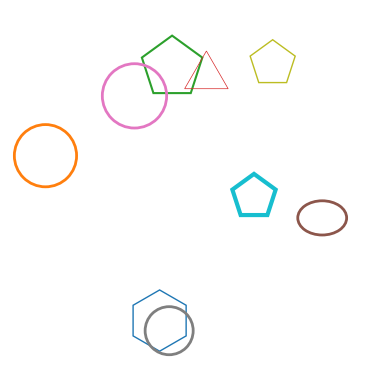[{"shape": "hexagon", "thickness": 1, "radius": 0.4, "center": [0.415, 0.167]}, {"shape": "circle", "thickness": 2, "radius": 0.4, "center": [0.118, 0.596]}, {"shape": "pentagon", "thickness": 1.5, "radius": 0.41, "center": [0.447, 0.825]}, {"shape": "triangle", "thickness": 0.5, "radius": 0.33, "center": [0.536, 0.802]}, {"shape": "oval", "thickness": 2, "radius": 0.32, "center": [0.837, 0.434]}, {"shape": "circle", "thickness": 2, "radius": 0.42, "center": [0.349, 0.751]}, {"shape": "circle", "thickness": 2, "radius": 0.31, "center": [0.439, 0.141]}, {"shape": "pentagon", "thickness": 1, "radius": 0.31, "center": [0.708, 0.835]}, {"shape": "pentagon", "thickness": 3, "radius": 0.3, "center": [0.66, 0.489]}]